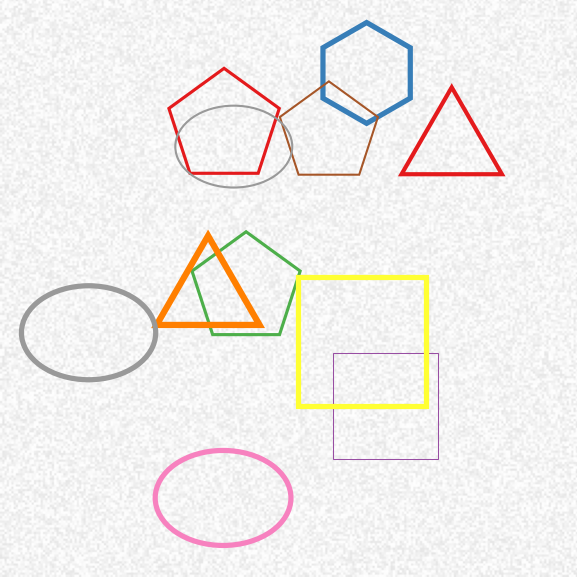[{"shape": "triangle", "thickness": 2, "radius": 0.5, "center": [0.782, 0.748]}, {"shape": "pentagon", "thickness": 1.5, "radius": 0.5, "center": [0.388, 0.78]}, {"shape": "hexagon", "thickness": 2.5, "radius": 0.44, "center": [0.635, 0.873]}, {"shape": "pentagon", "thickness": 1.5, "radius": 0.49, "center": [0.426, 0.499]}, {"shape": "square", "thickness": 0.5, "radius": 0.46, "center": [0.668, 0.296]}, {"shape": "triangle", "thickness": 3, "radius": 0.51, "center": [0.36, 0.488]}, {"shape": "square", "thickness": 2.5, "radius": 0.56, "center": [0.627, 0.408]}, {"shape": "pentagon", "thickness": 1, "radius": 0.45, "center": [0.57, 0.769]}, {"shape": "oval", "thickness": 2.5, "radius": 0.59, "center": [0.386, 0.137]}, {"shape": "oval", "thickness": 1, "radius": 0.51, "center": [0.405, 0.745]}, {"shape": "oval", "thickness": 2.5, "radius": 0.58, "center": [0.153, 0.423]}]